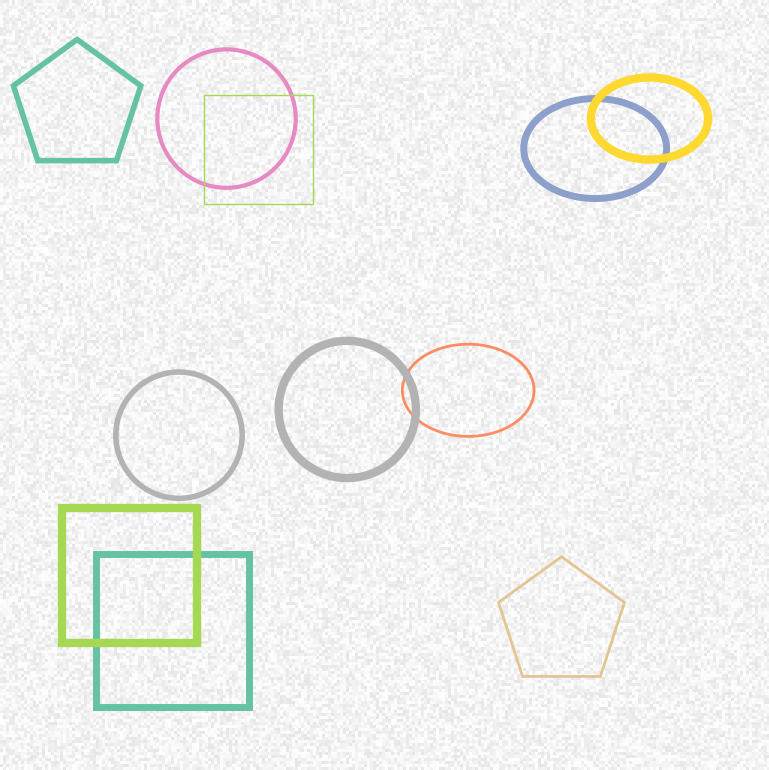[{"shape": "square", "thickness": 2.5, "radius": 0.5, "center": [0.224, 0.181]}, {"shape": "pentagon", "thickness": 2, "radius": 0.43, "center": [0.1, 0.862]}, {"shape": "oval", "thickness": 1, "radius": 0.43, "center": [0.608, 0.493]}, {"shape": "oval", "thickness": 2.5, "radius": 0.46, "center": [0.773, 0.807]}, {"shape": "circle", "thickness": 1.5, "radius": 0.45, "center": [0.294, 0.846]}, {"shape": "square", "thickness": 3, "radius": 0.44, "center": [0.169, 0.252]}, {"shape": "square", "thickness": 0.5, "radius": 0.35, "center": [0.336, 0.806]}, {"shape": "oval", "thickness": 3, "radius": 0.38, "center": [0.843, 0.846]}, {"shape": "pentagon", "thickness": 1, "radius": 0.43, "center": [0.729, 0.191]}, {"shape": "circle", "thickness": 3, "radius": 0.45, "center": [0.451, 0.468]}, {"shape": "circle", "thickness": 2, "radius": 0.41, "center": [0.232, 0.435]}]